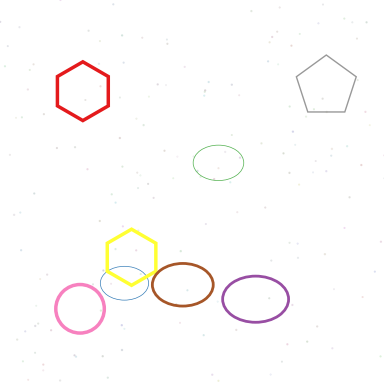[{"shape": "hexagon", "thickness": 2.5, "radius": 0.38, "center": [0.215, 0.763]}, {"shape": "oval", "thickness": 0.5, "radius": 0.31, "center": [0.323, 0.264]}, {"shape": "oval", "thickness": 0.5, "radius": 0.33, "center": [0.567, 0.577]}, {"shape": "oval", "thickness": 2, "radius": 0.43, "center": [0.664, 0.223]}, {"shape": "hexagon", "thickness": 2.5, "radius": 0.36, "center": [0.342, 0.332]}, {"shape": "oval", "thickness": 2, "radius": 0.4, "center": [0.475, 0.26]}, {"shape": "circle", "thickness": 2.5, "radius": 0.32, "center": [0.208, 0.198]}, {"shape": "pentagon", "thickness": 1, "radius": 0.41, "center": [0.848, 0.775]}]